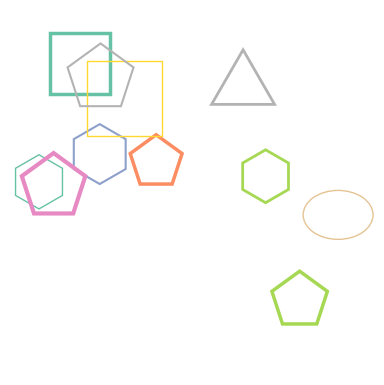[{"shape": "square", "thickness": 2.5, "radius": 0.39, "center": [0.207, 0.836]}, {"shape": "hexagon", "thickness": 1, "radius": 0.35, "center": [0.101, 0.528]}, {"shape": "pentagon", "thickness": 2.5, "radius": 0.35, "center": [0.406, 0.579]}, {"shape": "hexagon", "thickness": 1.5, "radius": 0.39, "center": [0.259, 0.6]}, {"shape": "pentagon", "thickness": 3, "radius": 0.43, "center": [0.139, 0.516]}, {"shape": "hexagon", "thickness": 2, "radius": 0.34, "center": [0.69, 0.542]}, {"shape": "pentagon", "thickness": 2.5, "radius": 0.38, "center": [0.778, 0.22]}, {"shape": "square", "thickness": 1, "radius": 0.49, "center": [0.323, 0.743]}, {"shape": "oval", "thickness": 1, "radius": 0.45, "center": [0.878, 0.442]}, {"shape": "pentagon", "thickness": 1.5, "radius": 0.45, "center": [0.261, 0.797]}, {"shape": "triangle", "thickness": 2, "radius": 0.47, "center": [0.631, 0.776]}]